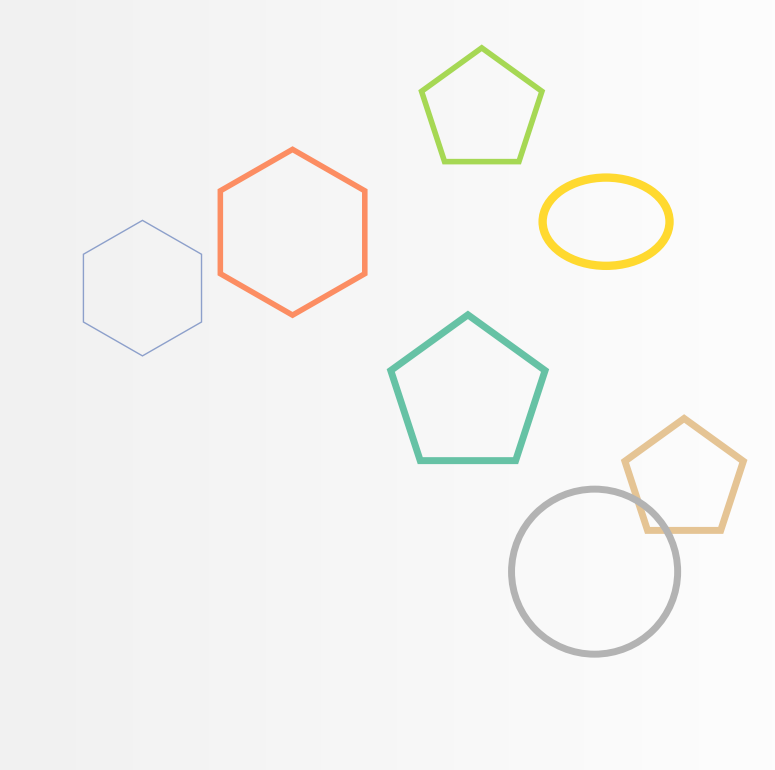[{"shape": "pentagon", "thickness": 2.5, "radius": 0.52, "center": [0.604, 0.486]}, {"shape": "hexagon", "thickness": 2, "radius": 0.54, "center": [0.378, 0.698]}, {"shape": "hexagon", "thickness": 0.5, "radius": 0.44, "center": [0.184, 0.626]}, {"shape": "pentagon", "thickness": 2, "radius": 0.41, "center": [0.622, 0.856]}, {"shape": "oval", "thickness": 3, "radius": 0.41, "center": [0.782, 0.712]}, {"shape": "pentagon", "thickness": 2.5, "radius": 0.4, "center": [0.883, 0.376]}, {"shape": "circle", "thickness": 2.5, "radius": 0.54, "center": [0.767, 0.258]}]